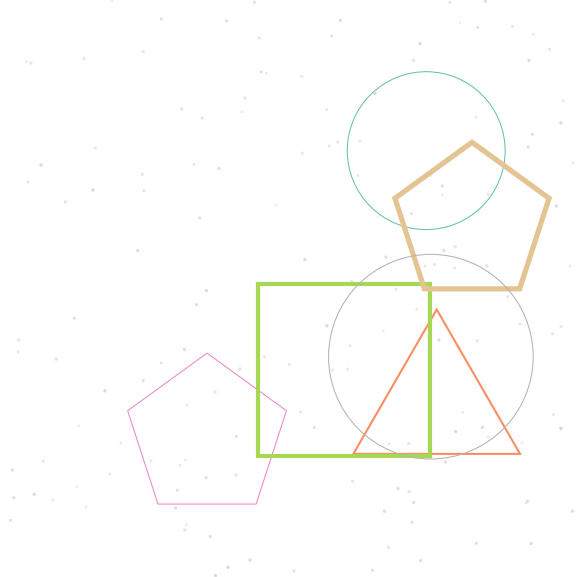[{"shape": "circle", "thickness": 0.5, "radius": 0.68, "center": [0.738, 0.738]}, {"shape": "triangle", "thickness": 1, "radius": 0.83, "center": [0.756, 0.296]}, {"shape": "pentagon", "thickness": 0.5, "radius": 0.72, "center": [0.359, 0.243]}, {"shape": "square", "thickness": 2, "radius": 0.75, "center": [0.596, 0.358]}, {"shape": "pentagon", "thickness": 2.5, "radius": 0.7, "center": [0.817, 0.612]}, {"shape": "circle", "thickness": 0.5, "radius": 0.89, "center": [0.746, 0.382]}]